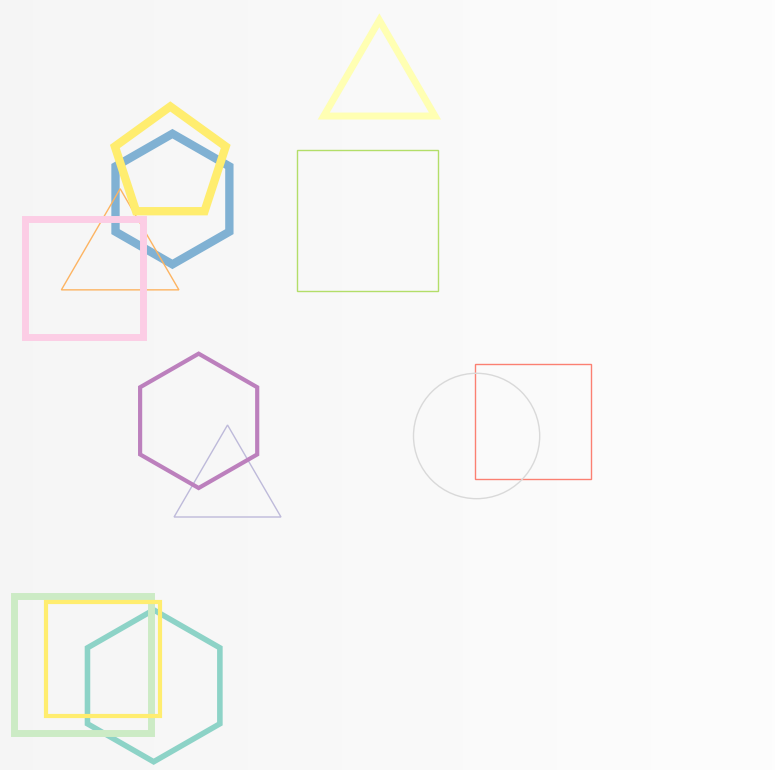[{"shape": "hexagon", "thickness": 2, "radius": 0.49, "center": [0.198, 0.109]}, {"shape": "triangle", "thickness": 2.5, "radius": 0.41, "center": [0.489, 0.891]}, {"shape": "triangle", "thickness": 0.5, "radius": 0.4, "center": [0.294, 0.368]}, {"shape": "square", "thickness": 0.5, "radius": 0.37, "center": [0.688, 0.453]}, {"shape": "hexagon", "thickness": 3, "radius": 0.42, "center": [0.223, 0.742]}, {"shape": "triangle", "thickness": 0.5, "radius": 0.44, "center": [0.155, 0.667]}, {"shape": "square", "thickness": 0.5, "radius": 0.46, "center": [0.474, 0.714]}, {"shape": "square", "thickness": 2.5, "radius": 0.38, "center": [0.108, 0.639]}, {"shape": "circle", "thickness": 0.5, "radius": 0.41, "center": [0.615, 0.434]}, {"shape": "hexagon", "thickness": 1.5, "radius": 0.44, "center": [0.256, 0.453]}, {"shape": "square", "thickness": 2.5, "radius": 0.44, "center": [0.107, 0.137]}, {"shape": "pentagon", "thickness": 3, "radius": 0.38, "center": [0.22, 0.787]}, {"shape": "square", "thickness": 1.5, "radius": 0.37, "center": [0.133, 0.144]}]